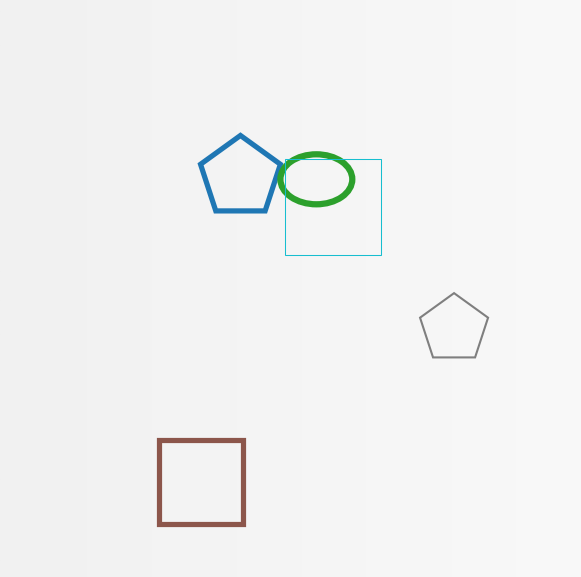[{"shape": "pentagon", "thickness": 2.5, "radius": 0.36, "center": [0.414, 0.692]}, {"shape": "oval", "thickness": 3, "radius": 0.31, "center": [0.544, 0.689]}, {"shape": "square", "thickness": 2.5, "radius": 0.36, "center": [0.346, 0.164]}, {"shape": "pentagon", "thickness": 1, "radius": 0.31, "center": [0.781, 0.43]}, {"shape": "square", "thickness": 0.5, "radius": 0.41, "center": [0.574, 0.641]}]